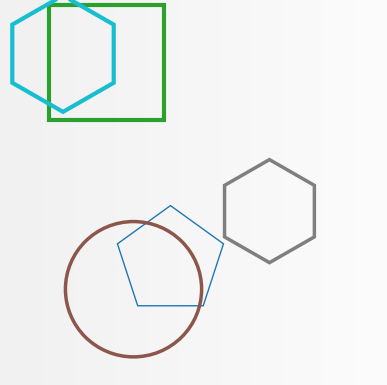[{"shape": "pentagon", "thickness": 1, "radius": 0.72, "center": [0.44, 0.322]}, {"shape": "square", "thickness": 3, "radius": 0.74, "center": [0.274, 0.837]}, {"shape": "circle", "thickness": 2.5, "radius": 0.88, "center": [0.345, 0.249]}, {"shape": "hexagon", "thickness": 2.5, "radius": 0.67, "center": [0.695, 0.452]}, {"shape": "hexagon", "thickness": 3, "radius": 0.76, "center": [0.163, 0.861]}]